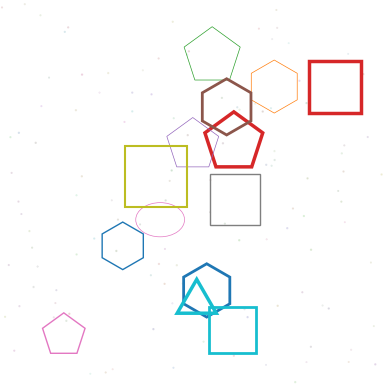[{"shape": "hexagon", "thickness": 1, "radius": 0.31, "center": [0.319, 0.361]}, {"shape": "hexagon", "thickness": 2, "radius": 0.35, "center": [0.537, 0.246]}, {"shape": "hexagon", "thickness": 0.5, "radius": 0.34, "center": [0.712, 0.775]}, {"shape": "pentagon", "thickness": 0.5, "radius": 0.38, "center": [0.551, 0.854]}, {"shape": "square", "thickness": 2.5, "radius": 0.34, "center": [0.871, 0.774]}, {"shape": "pentagon", "thickness": 2.5, "radius": 0.39, "center": [0.607, 0.63]}, {"shape": "pentagon", "thickness": 0.5, "radius": 0.35, "center": [0.501, 0.624]}, {"shape": "hexagon", "thickness": 2, "radius": 0.36, "center": [0.589, 0.722]}, {"shape": "oval", "thickness": 0.5, "radius": 0.32, "center": [0.416, 0.429]}, {"shape": "pentagon", "thickness": 1, "radius": 0.29, "center": [0.166, 0.129]}, {"shape": "square", "thickness": 1, "radius": 0.33, "center": [0.61, 0.482]}, {"shape": "square", "thickness": 1.5, "radius": 0.4, "center": [0.405, 0.542]}, {"shape": "triangle", "thickness": 2.5, "radius": 0.29, "center": [0.511, 0.216]}, {"shape": "square", "thickness": 2, "radius": 0.3, "center": [0.604, 0.142]}]